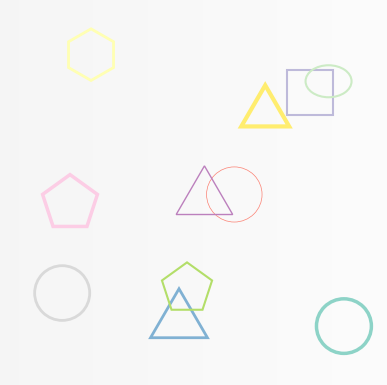[{"shape": "circle", "thickness": 2.5, "radius": 0.35, "center": [0.888, 0.153]}, {"shape": "hexagon", "thickness": 2, "radius": 0.34, "center": [0.235, 0.858]}, {"shape": "square", "thickness": 1.5, "radius": 0.3, "center": [0.8, 0.76]}, {"shape": "circle", "thickness": 0.5, "radius": 0.36, "center": [0.605, 0.495]}, {"shape": "triangle", "thickness": 2, "radius": 0.42, "center": [0.462, 0.165]}, {"shape": "pentagon", "thickness": 1.5, "radius": 0.34, "center": [0.483, 0.25]}, {"shape": "pentagon", "thickness": 2.5, "radius": 0.37, "center": [0.181, 0.472]}, {"shape": "circle", "thickness": 2, "radius": 0.36, "center": [0.16, 0.239]}, {"shape": "triangle", "thickness": 1, "radius": 0.42, "center": [0.528, 0.485]}, {"shape": "oval", "thickness": 1.5, "radius": 0.3, "center": [0.848, 0.789]}, {"shape": "triangle", "thickness": 3, "radius": 0.36, "center": [0.684, 0.707]}]